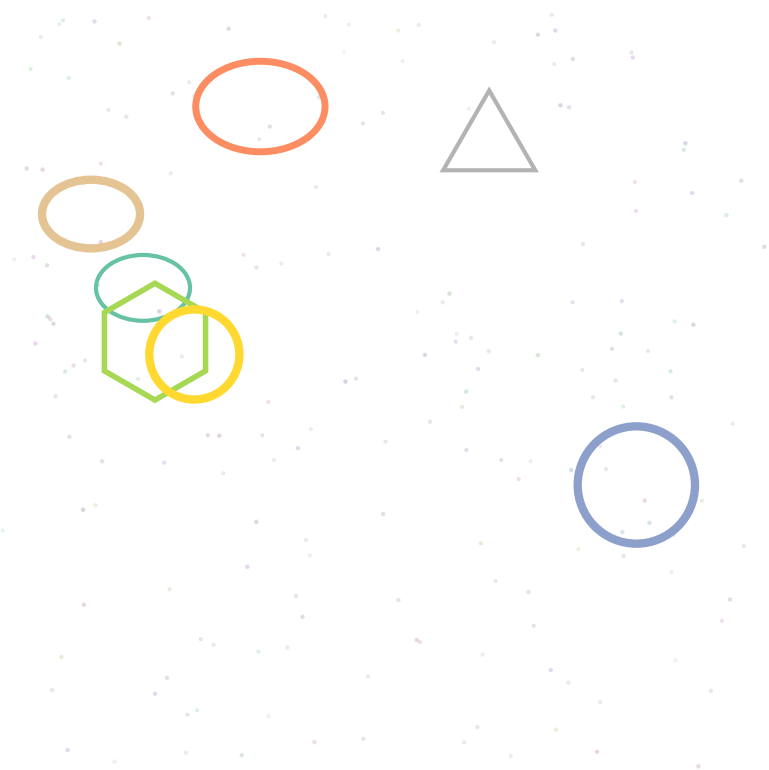[{"shape": "oval", "thickness": 1.5, "radius": 0.31, "center": [0.186, 0.626]}, {"shape": "oval", "thickness": 2.5, "radius": 0.42, "center": [0.338, 0.862]}, {"shape": "circle", "thickness": 3, "radius": 0.38, "center": [0.826, 0.37]}, {"shape": "hexagon", "thickness": 2, "radius": 0.38, "center": [0.201, 0.556]}, {"shape": "circle", "thickness": 3, "radius": 0.29, "center": [0.252, 0.54]}, {"shape": "oval", "thickness": 3, "radius": 0.32, "center": [0.118, 0.722]}, {"shape": "triangle", "thickness": 1.5, "radius": 0.35, "center": [0.635, 0.813]}]